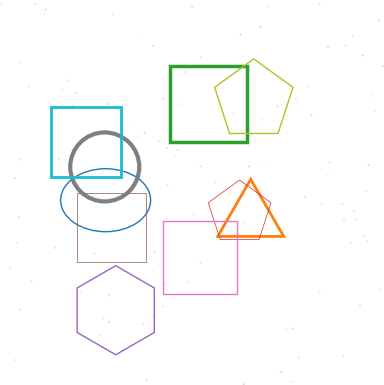[{"shape": "oval", "thickness": 1, "radius": 0.58, "center": [0.274, 0.48]}, {"shape": "triangle", "thickness": 2, "radius": 0.49, "center": [0.651, 0.435]}, {"shape": "square", "thickness": 2.5, "radius": 0.5, "center": [0.542, 0.73]}, {"shape": "pentagon", "thickness": 0.5, "radius": 0.43, "center": [0.622, 0.447]}, {"shape": "hexagon", "thickness": 1, "radius": 0.58, "center": [0.301, 0.194]}, {"shape": "square", "thickness": 0.5, "radius": 0.45, "center": [0.29, 0.41]}, {"shape": "square", "thickness": 1, "radius": 0.48, "center": [0.52, 0.331]}, {"shape": "circle", "thickness": 3, "radius": 0.45, "center": [0.272, 0.566]}, {"shape": "pentagon", "thickness": 1, "radius": 0.54, "center": [0.659, 0.74]}, {"shape": "square", "thickness": 2, "radius": 0.45, "center": [0.223, 0.632]}]